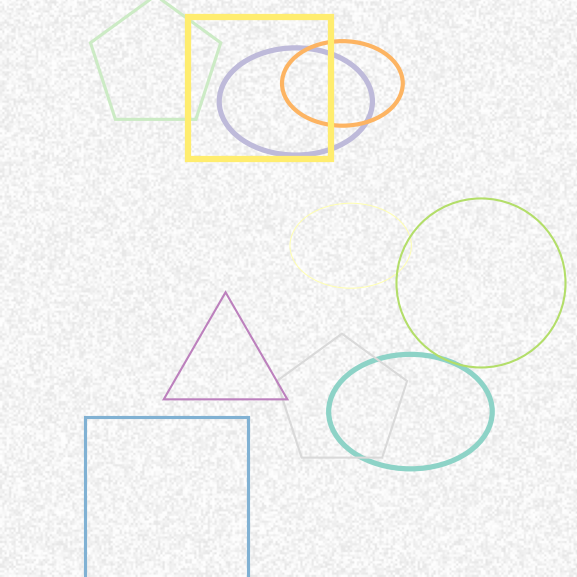[{"shape": "oval", "thickness": 2.5, "radius": 0.71, "center": [0.711, 0.286]}, {"shape": "oval", "thickness": 0.5, "radius": 0.53, "center": [0.607, 0.574]}, {"shape": "oval", "thickness": 2.5, "radius": 0.66, "center": [0.512, 0.823]}, {"shape": "square", "thickness": 1.5, "radius": 0.7, "center": [0.288, 0.136]}, {"shape": "oval", "thickness": 2, "radius": 0.52, "center": [0.593, 0.855]}, {"shape": "circle", "thickness": 1, "radius": 0.73, "center": [0.833, 0.509]}, {"shape": "pentagon", "thickness": 1, "radius": 0.59, "center": [0.592, 0.303]}, {"shape": "triangle", "thickness": 1, "radius": 0.62, "center": [0.391, 0.369]}, {"shape": "pentagon", "thickness": 1.5, "radius": 0.59, "center": [0.269, 0.888]}, {"shape": "square", "thickness": 3, "radius": 0.62, "center": [0.45, 0.847]}]